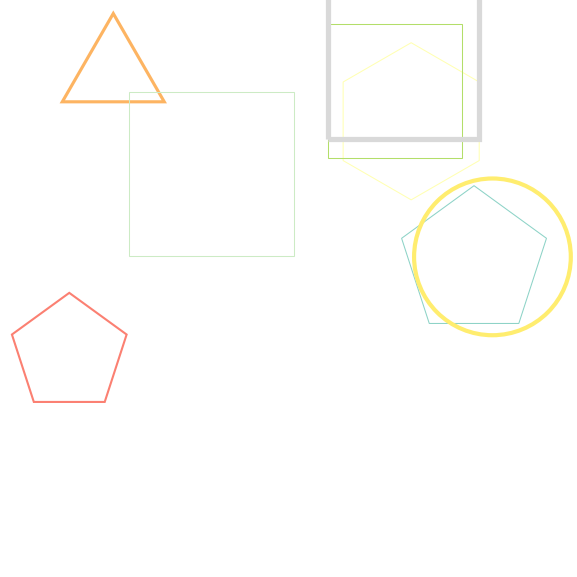[{"shape": "pentagon", "thickness": 0.5, "radius": 0.66, "center": [0.821, 0.546]}, {"shape": "hexagon", "thickness": 0.5, "radius": 0.68, "center": [0.712, 0.789]}, {"shape": "pentagon", "thickness": 1, "radius": 0.52, "center": [0.12, 0.388]}, {"shape": "triangle", "thickness": 1.5, "radius": 0.51, "center": [0.196, 0.874]}, {"shape": "square", "thickness": 0.5, "radius": 0.58, "center": [0.684, 0.841]}, {"shape": "square", "thickness": 2.5, "radius": 0.65, "center": [0.699, 0.889]}, {"shape": "square", "thickness": 0.5, "radius": 0.71, "center": [0.366, 0.698]}, {"shape": "circle", "thickness": 2, "radius": 0.68, "center": [0.853, 0.554]}]